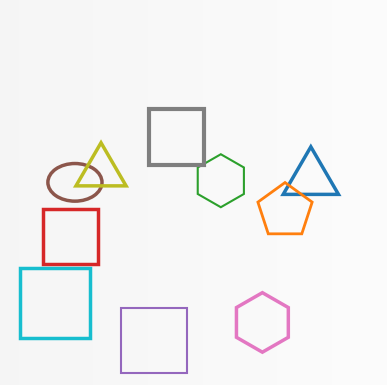[{"shape": "triangle", "thickness": 2.5, "radius": 0.41, "center": [0.802, 0.536]}, {"shape": "pentagon", "thickness": 2, "radius": 0.37, "center": [0.736, 0.452]}, {"shape": "hexagon", "thickness": 1.5, "radius": 0.34, "center": [0.57, 0.531]}, {"shape": "square", "thickness": 2.5, "radius": 0.36, "center": [0.182, 0.385]}, {"shape": "square", "thickness": 1.5, "radius": 0.42, "center": [0.398, 0.116]}, {"shape": "oval", "thickness": 2.5, "radius": 0.35, "center": [0.193, 0.526]}, {"shape": "hexagon", "thickness": 2.5, "radius": 0.39, "center": [0.677, 0.163]}, {"shape": "square", "thickness": 3, "radius": 0.36, "center": [0.456, 0.644]}, {"shape": "triangle", "thickness": 2.5, "radius": 0.37, "center": [0.261, 0.555]}, {"shape": "square", "thickness": 2.5, "radius": 0.45, "center": [0.142, 0.213]}]